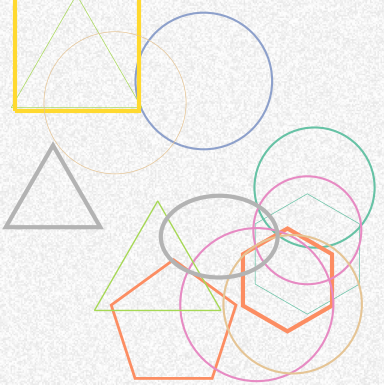[{"shape": "circle", "thickness": 1.5, "radius": 0.78, "center": [0.817, 0.513]}, {"shape": "hexagon", "thickness": 0.5, "radius": 0.78, "center": [0.798, 0.34]}, {"shape": "hexagon", "thickness": 3, "radius": 0.67, "center": [0.747, 0.273]}, {"shape": "pentagon", "thickness": 2, "radius": 0.85, "center": [0.451, 0.155]}, {"shape": "circle", "thickness": 1.5, "radius": 0.89, "center": [0.529, 0.79]}, {"shape": "circle", "thickness": 1.5, "radius": 0.99, "center": [0.667, 0.209]}, {"shape": "circle", "thickness": 1.5, "radius": 0.7, "center": [0.798, 0.402]}, {"shape": "triangle", "thickness": 0.5, "radius": 0.98, "center": [0.199, 0.818]}, {"shape": "triangle", "thickness": 1, "radius": 0.95, "center": [0.41, 0.288]}, {"shape": "square", "thickness": 3, "radius": 0.8, "center": [0.201, 0.871]}, {"shape": "circle", "thickness": 1.5, "radius": 0.9, "center": [0.76, 0.21]}, {"shape": "circle", "thickness": 0.5, "radius": 0.92, "center": [0.299, 0.733]}, {"shape": "oval", "thickness": 3, "radius": 0.76, "center": [0.569, 0.385]}, {"shape": "triangle", "thickness": 3, "radius": 0.71, "center": [0.138, 0.481]}]